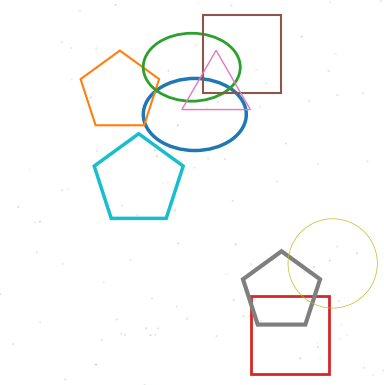[{"shape": "oval", "thickness": 2.5, "radius": 0.67, "center": [0.506, 0.703]}, {"shape": "pentagon", "thickness": 1.5, "radius": 0.54, "center": [0.311, 0.761]}, {"shape": "oval", "thickness": 2, "radius": 0.63, "center": [0.498, 0.825]}, {"shape": "square", "thickness": 2, "radius": 0.51, "center": [0.753, 0.129]}, {"shape": "square", "thickness": 1.5, "radius": 0.51, "center": [0.628, 0.861]}, {"shape": "triangle", "thickness": 1, "radius": 0.51, "center": [0.561, 0.767]}, {"shape": "pentagon", "thickness": 3, "radius": 0.53, "center": [0.731, 0.242]}, {"shape": "circle", "thickness": 0.5, "radius": 0.58, "center": [0.864, 0.316]}, {"shape": "pentagon", "thickness": 2.5, "radius": 0.61, "center": [0.36, 0.531]}]